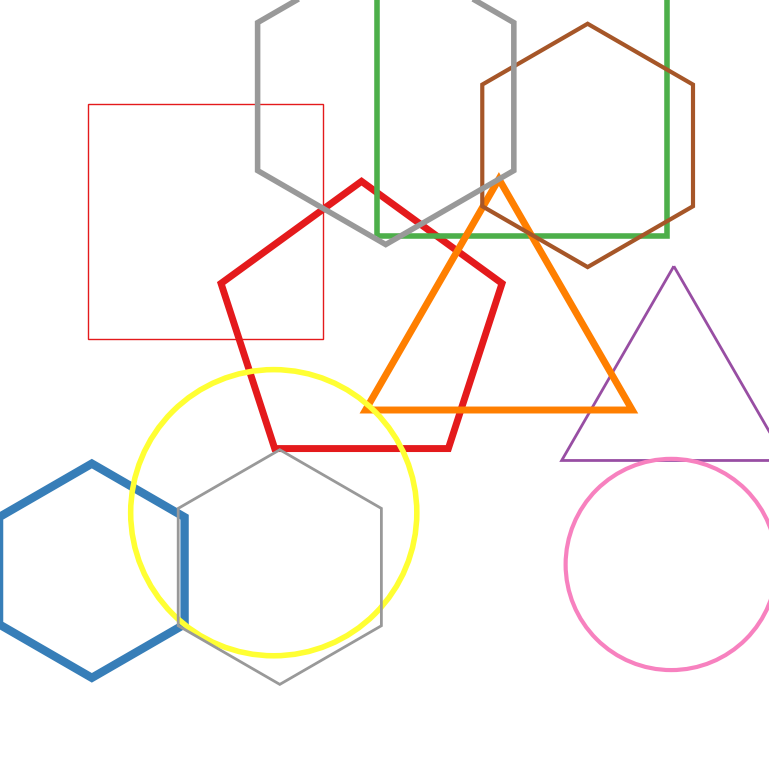[{"shape": "pentagon", "thickness": 2.5, "radius": 0.96, "center": [0.47, 0.573]}, {"shape": "square", "thickness": 0.5, "radius": 0.76, "center": [0.267, 0.712]}, {"shape": "hexagon", "thickness": 3, "radius": 0.7, "center": [0.119, 0.259]}, {"shape": "square", "thickness": 2, "radius": 0.94, "center": [0.678, 0.882]}, {"shape": "triangle", "thickness": 1, "radius": 0.84, "center": [0.875, 0.486]}, {"shape": "triangle", "thickness": 2.5, "radius": 1.0, "center": [0.648, 0.568]}, {"shape": "circle", "thickness": 2, "radius": 0.93, "center": [0.356, 0.334]}, {"shape": "hexagon", "thickness": 1.5, "radius": 0.79, "center": [0.763, 0.811]}, {"shape": "circle", "thickness": 1.5, "radius": 0.69, "center": [0.872, 0.267]}, {"shape": "hexagon", "thickness": 1, "radius": 0.76, "center": [0.363, 0.264]}, {"shape": "hexagon", "thickness": 2, "radius": 0.96, "center": [0.501, 0.875]}]